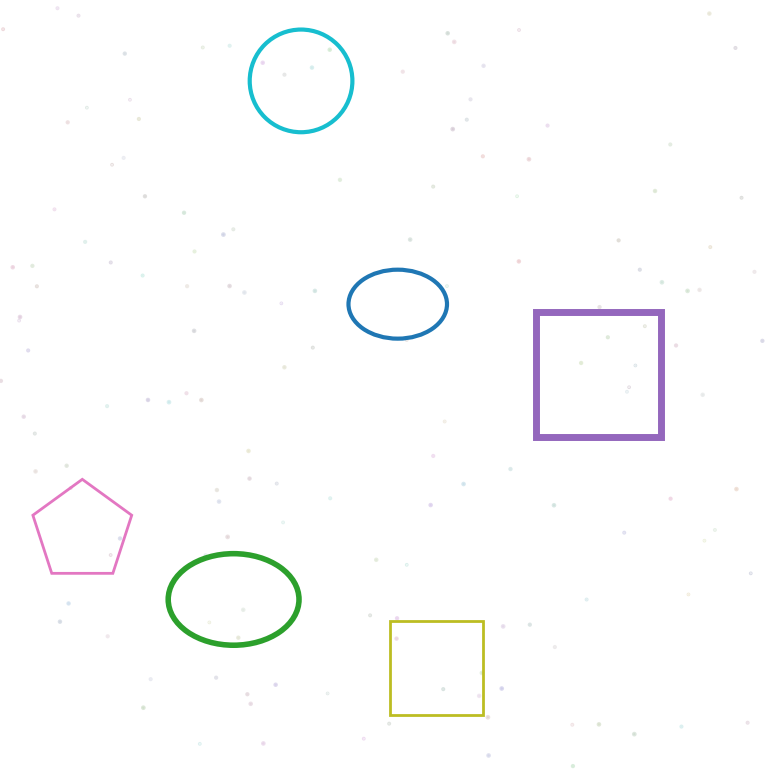[{"shape": "oval", "thickness": 1.5, "radius": 0.32, "center": [0.517, 0.605]}, {"shape": "oval", "thickness": 2, "radius": 0.42, "center": [0.303, 0.221]}, {"shape": "square", "thickness": 2.5, "radius": 0.4, "center": [0.777, 0.513]}, {"shape": "pentagon", "thickness": 1, "radius": 0.34, "center": [0.107, 0.31]}, {"shape": "square", "thickness": 1, "radius": 0.3, "center": [0.567, 0.133]}, {"shape": "circle", "thickness": 1.5, "radius": 0.33, "center": [0.391, 0.895]}]